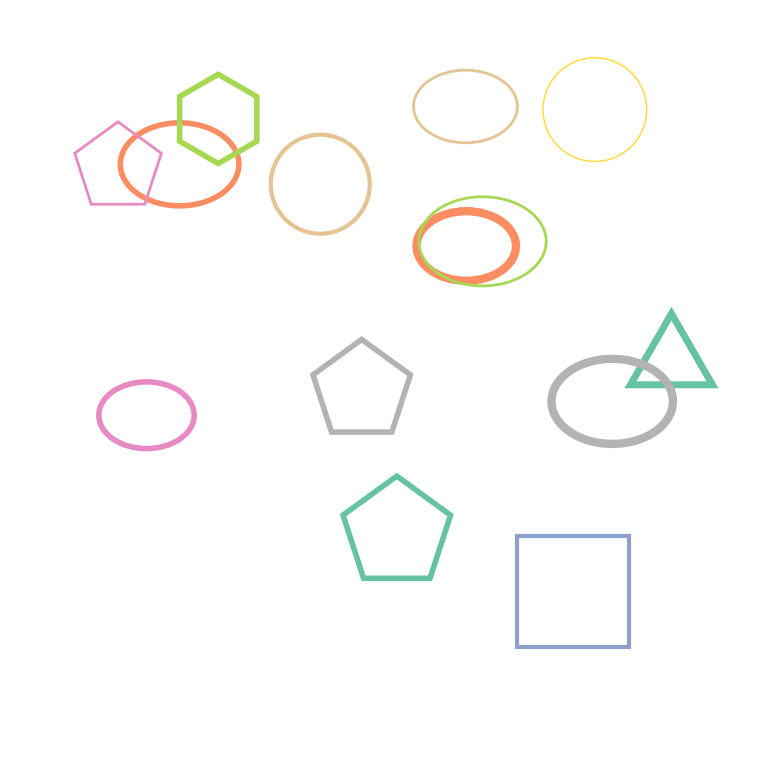[{"shape": "pentagon", "thickness": 2, "radius": 0.37, "center": [0.515, 0.308]}, {"shape": "triangle", "thickness": 2.5, "radius": 0.31, "center": [0.872, 0.531]}, {"shape": "oval", "thickness": 3, "radius": 0.32, "center": [0.606, 0.681]}, {"shape": "oval", "thickness": 2, "radius": 0.39, "center": [0.233, 0.787]}, {"shape": "square", "thickness": 1.5, "radius": 0.36, "center": [0.744, 0.232]}, {"shape": "pentagon", "thickness": 1, "radius": 0.3, "center": [0.153, 0.783]}, {"shape": "oval", "thickness": 2, "radius": 0.31, "center": [0.19, 0.461]}, {"shape": "hexagon", "thickness": 2, "radius": 0.29, "center": [0.283, 0.846]}, {"shape": "oval", "thickness": 1, "radius": 0.41, "center": [0.627, 0.687]}, {"shape": "circle", "thickness": 0.5, "radius": 0.34, "center": [0.773, 0.858]}, {"shape": "circle", "thickness": 1.5, "radius": 0.32, "center": [0.416, 0.761]}, {"shape": "oval", "thickness": 1, "radius": 0.34, "center": [0.605, 0.862]}, {"shape": "pentagon", "thickness": 2, "radius": 0.33, "center": [0.47, 0.493]}, {"shape": "oval", "thickness": 3, "radius": 0.39, "center": [0.795, 0.479]}]